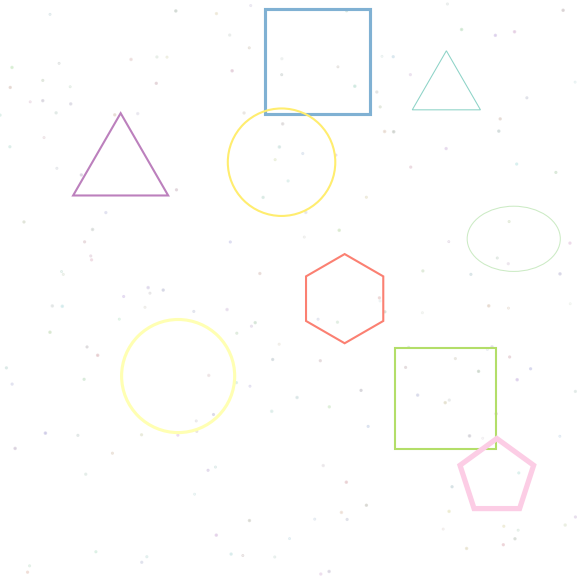[{"shape": "triangle", "thickness": 0.5, "radius": 0.34, "center": [0.773, 0.843]}, {"shape": "circle", "thickness": 1.5, "radius": 0.49, "center": [0.308, 0.348]}, {"shape": "hexagon", "thickness": 1, "radius": 0.39, "center": [0.597, 0.482]}, {"shape": "square", "thickness": 1.5, "radius": 0.45, "center": [0.551, 0.893]}, {"shape": "square", "thickness": 1, "radius": 0.44, "center": [0.771, 0.309]}, {"shape": "pentagon", "thickness": 2.5, "radius": 0.34, "center": [0.86, 0.173]}, {"shape": "triangle", "thickness": 1, "radius": 0.48, "center": [0.209, 0.708]}, {"shape": "oval", "thickness": 0.5, "radius": 0.4, "center": [0.89, 0.586]}, {"shape": "circle", "thickness": 1, "radius": 0.47, "center": [0.488, 0.718]}]